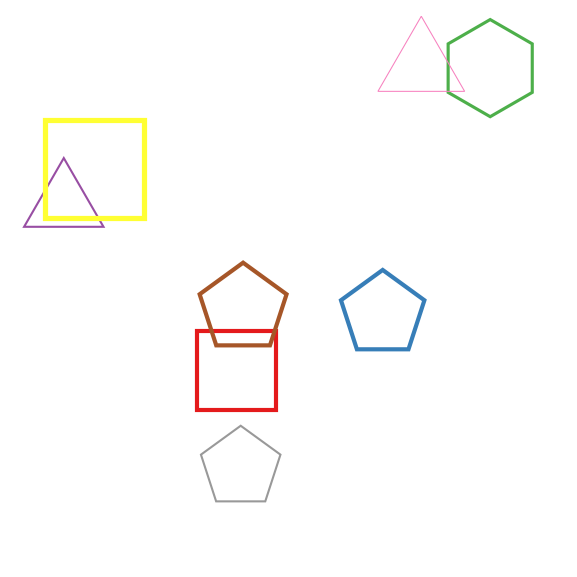[{"shape": "square", "thickness": 2, "radius": 0.34, "center": [0.41, 0.358]}, {"shape": "pentagon", "thickness": 2, "radius": 0.38, "center": [0.663, 0.456]}, {"shape": "hexagon", "thickness": 1.5, "radius": 0.42, "center": [0.849, 0.881]}, {"shape": "triangle", "thickness": 1, "radius": 0.4, "center": [0.11, 0.646]}, {"shape": "square", "thickness": 2.5, "radius": 0.43, "center": [0.164, 0.706]}, {"shape": "pentagon", "thickness": 2, "radius": 0.4, "center": [0.421, 0.465]}, {"shape": "triangle", "thickness": 0.5, "radius": 0.43, "center": [0.729, 0.884]}, {"shape": "pentagon", "thickness": 1, "radius": 0.36, "center": [0.417, 0.19]}]